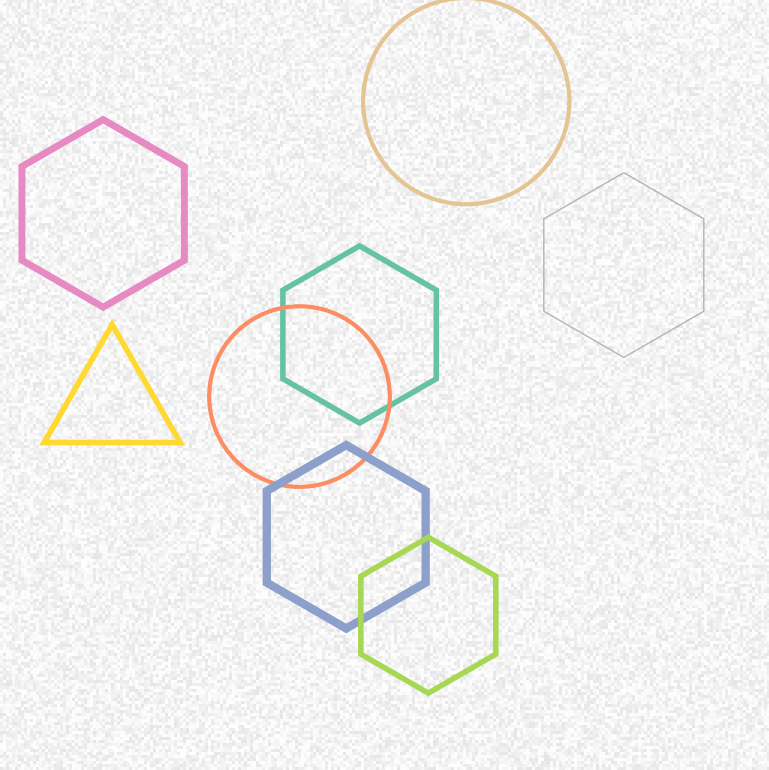[{"shape": "hexagon", "thickness": 2, "radius": 0.58, "center": [0.467, 0.566]}, {"shape": "circle", "thickness": 1.5, "radius": 0.59, "center": [0.389, 0.485]}, {"shape": "hexagon", "thickness": 3, "radius": 0.6, "center": [0.45, 0.303]}, {"shape": "hexagon", "thickness": 2.5, "radius": 0.61, "center": [0.134, 0.723]}, {"shape": "hexagon", "thickness": 2, "radius": 0.51, "center": [0.556, 0.201]}, {"shape": "triangle", "thickness": 2, "radius": 0.51, "center": [0.146, 0.476]}, {"shape": "circle", "thickness": 1.5, "radius": 0.67, "center": [0.606, 0.869]}, {"shape": "hexagon", "thickness": 0.5, "radius": 0.6, "center": [0.81, 0.656]}]